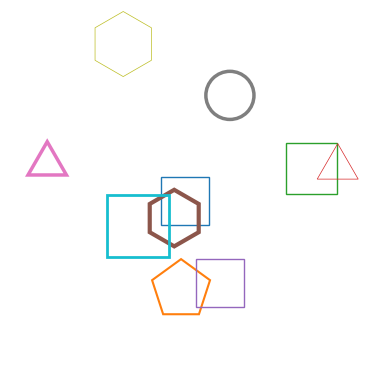[{"shape": "square", "thickness": 1, "radius": 0.31, "center": [0.482, 0.478]}, {"shape": "pentagon", "thickness": 1.5, "radius": 0.4, "center": [0.47, 0.248]}, {"shape": "square", "thickness": 1, "radius": 0.33, "center": [0.81, 0.562]}, {"shape": "triangle", "thickness": 0.5, "radius": 0.31, "center": [0.877, 0.566]}, {"shape": "square", "thickness": 1, "radius": 0.31, "center": [0.571, 0.265]}, {"shape": "hexagon", "thickness": 3, "radius": 0.37, "center": [0.453, 0.434]}, {"shape": "triangle", "thickness": 2.5, "radius": 0.29, "center": [0.123, 0.574]}, {"shape": "circle", "thickness": 2.5, "radius": 0.31, "center": [0.597, 0.752]}, {"shape": "hexagon", "thickness": 0.5, "radius": 0.42, "center": [0.32, 0.886]}, {"shape": "square", "thickness": 2, "radius": 0.4, "center": [0.359, 0.413]}]